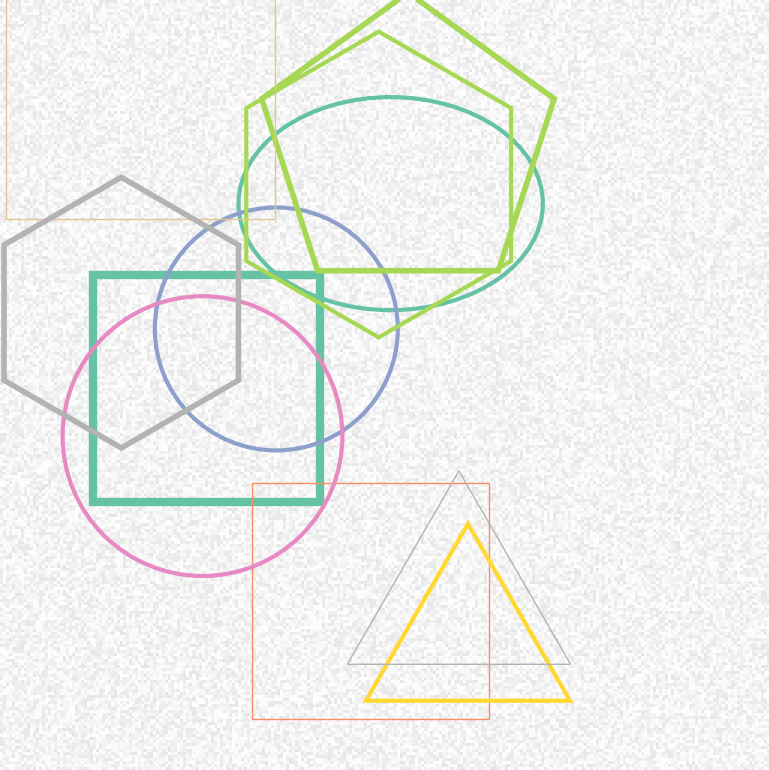[{"shape": "square", "thickness": 3, "radius": 0.74, "center": [0.268, 0.496]}, {"shape": "oval", "thickness": 1.5, "radius": 0.99, "center": [0.507, 0.736]}, {"shape": "square", "thickness": 0.5, "radius": 0.77, "center": [0.481, 0.22]}, {"shape": "circle", "thickness": 1.5, "radius": 0.79, "center": [0.359, 0.573]}, {"shape": "circle", "thickness": 1.5, "radius": 0.91, "center": [0.263, 0.434]}, {"shape": "hexagon", "thickness": 1.5, "radius": 0.99, "center": [0.492, 0.76]}, {"shape": "pentagon", "thickness": 2, "radius": 1.0, "center": [0.53, 0.81]}, {"shape": "triangle", "thickness": 1.5, "radius": 0.77, "center": [0.608, 0.166]}, {"shape": "square", "thickness": 0.5, "radius": 0.87, "center": [0.183, 0.89]}, {"shape": "triangle", "thickness": 0.5, "radius": 0.84, "center": [0.596, 0.221]}, {"shape": "hexagon", "thickness": 2, "radius": 0.88, "center": [0.157, 0.594]}]